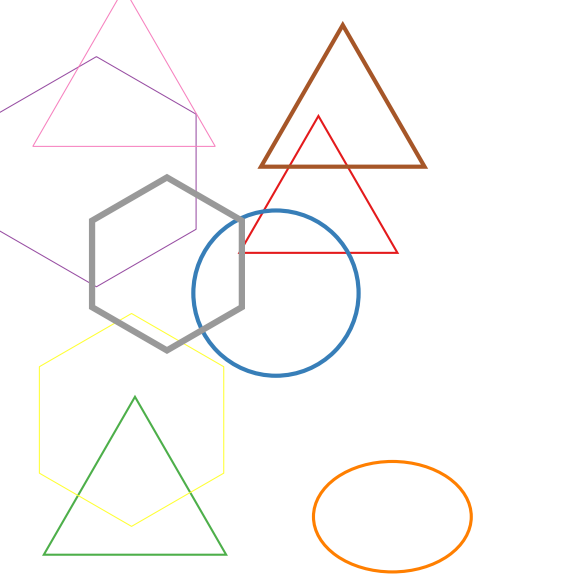[{"shape": "triangle", "thickness": 1, "radius": 0.79, "center": [0.551, 0.64]}, {"shape": "circle", "thickness": 2, "radius": 0.72, "center": [0.478, 0.492]}, {"shape": "triangle", "thickness": 1, "radius": 0.91, "center": [0.234, 0.13]}, {"shape": "hexagon", "thickness": 0.5, "radius": 1.0, "center": [0.167, 0.702]}, {"shape": "oval", "thickness": 1.5, "radius": 0.68, "center": [0.679, 0.104]}, {"shape": "hexagon", "thickness": 0.5, "radius": 0.92, "center": [0.228, 0.272]}, {"shape": "triangle", "thickness": 2, "radius": 0.82, "center": [0.594, 0.792]}, {"shape": "triangle", "thickness": 0.5, "radius": 0.91, "center": [0.215, 0.837]}, {"shape": "hexagon", "thickness": 3, "radius": 0.75, "center": [0.289, 0.542]}]